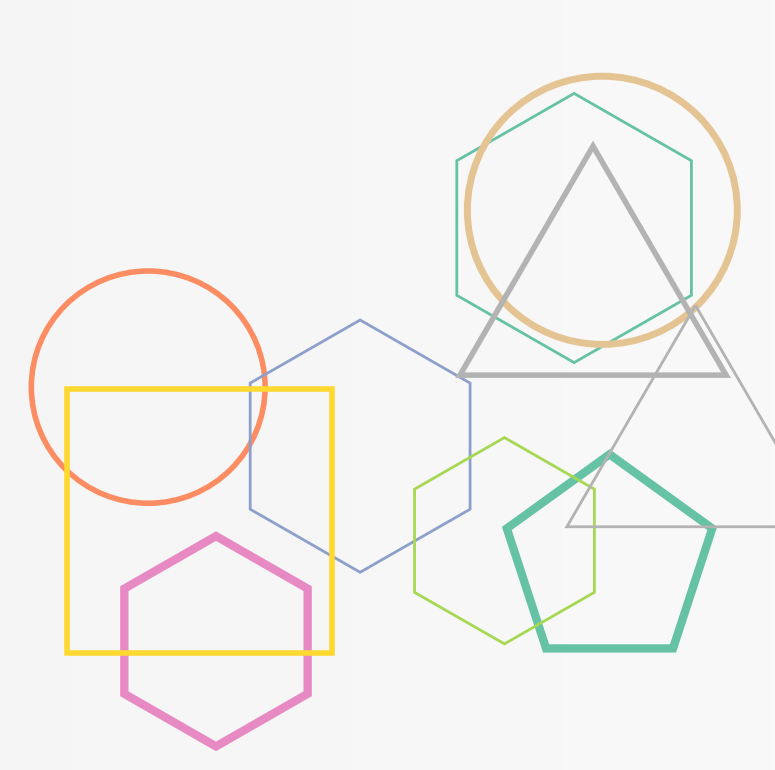[{"shape": "hexagon", "thickness": 1, "radius": 0.87, "center": [0.741, 0.704]}, {"shape": "pentagon", "thickness": 3, "radius": 0.7, "center": [0.787, 0.271]}, {"shape": "circle", "thickness": 2, "radius": 0.75, "center": [0.191, 0.497]}, {"shape": "hexagon", "thickness": 1, "radius": 0.82, "center": [0.465, 0.421]}, {"shape": "hexagon", "thickness": 3, "radius": 0.68, "center": [0.279, 0.167]}, {"shape": "hexagon", "thickness": 1, "radius": 0.67, "center": [0.651, 0.298]}, {"shape": "square", "thickness": 2, "radius": 0.86, "center": [0.258, 0.324]}, {"shape": "circle", "thickness": 2.5, "radius": 0.87, "center": [0.777, 0.727]}, {"shape": "triangle", "thickness": 2, "radius": 0.99, "center": [0.765, 0.612]}, {"shape": "triangle", "thickness": 1, "radius": 0.96, "center": [0.897, 0.412]}]